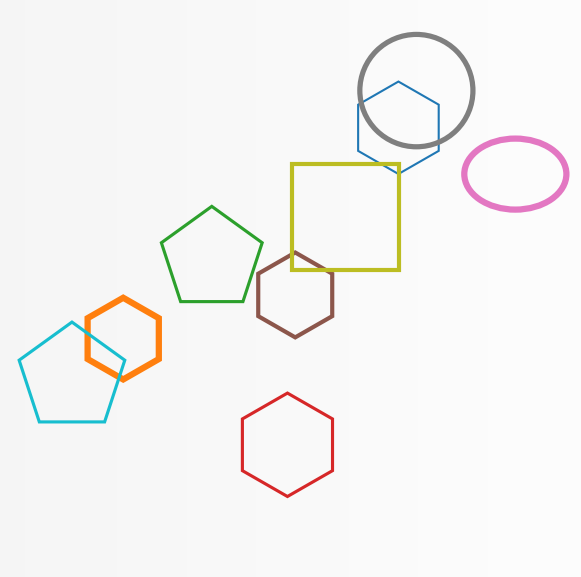[{"shape": "hexagon", "thickness": 1, "radius": 0.4, "center": [0.685, 0.778]}, {"shape": "hexagon", "thickness": 3, "radius": 0.35, "center": [0.212, 0.413]}, {"shape": "pentagon", "thickness": 1.5, "radius": 0.46, "center": [0.364, 0.551]}, {"shape": "hexagon", "thickness": 1.5, "radius": 0.45, "center": [0.495, 0.229]}, {"shape": "hexagon", "thickness": 2, "radius": 0.37, "center": [0.508, 0.488]}, {"shape": "oval", "thickness": 3, "radius": 0.44, "center": [0.887, 0.698]}, {"shape": "circle", "thickness": 2.5, "radius": 0.49, "center": [0.716, 0.842]}, {"shape": "square", "thickness": 2, "radius": 0.46, "center": [0.595, 0.623]}, {"shape": "pentagon", "thickness": 1.5, "radius": 0.48, "center": [0.124, 0.346]}]